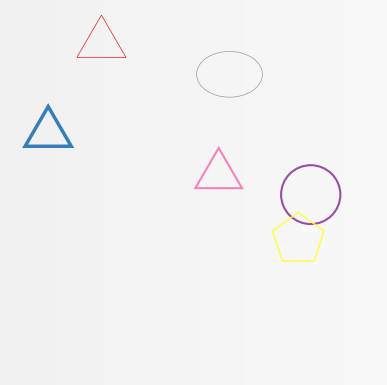[{"shape": "triangle", "thickness": 0.5, "radius": 0.37, "center": [0.262, 0.887]}, {"shape": "triangle", "thickness": 2.5, "radius": 0.34, "center": [0.124, 0.654]}, {"shape": "circle", "thickness": 1.5, "radius": 0.38, "center": [0.802, 0.494]}, {"shape": "pentagon", "thickness": 1, "radius": 0.35, "center": [0.77, 0.378]}, {"shape": "triangle", "thickness": 1.5, "radius": 0.35, "center": [0.564, 0.546]}, {"shape": "oval", "thickness": 0.5, "radius": 0.42, "center": [0.592, 0.807]}]